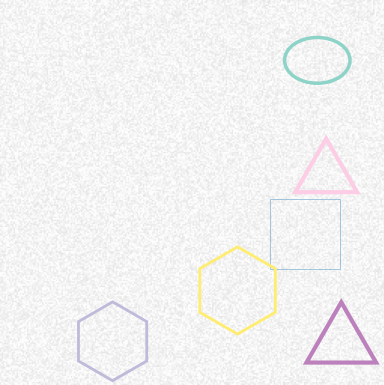[{"shape": "oval", "thickness": 2.5, "radius": 0.42, "center": [0.824, 0.843]}, {"shape": "hexagon", "thickness": 2, "radius": 0.51, "center": [0.292, 0.114]}, {"shape": "square", "thickness": 0.5, "radius": 0.45, "center": [0.792, 0.392]}, {"shape": "triangle", "thickness": 3, "radius": 0.46, "center": [0.847, 0.547]}, {"shape": "triangle", "thickness": 3, "radius": 0.52, "center": [0.886, 0.11]}, {"shape": "hexagon", "thickness": 2, "radius": 0.57, "center": [0.617, 0.245]}]